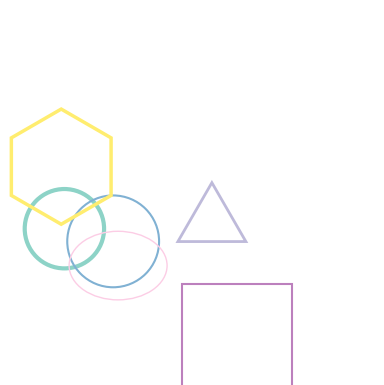[{"shape": "circle", "thickness": 3, "radius": 0.52, "center": [0.167, 0.406]}, {"shape": "triangle", "thickness": 2, "radius": 0.51, "center": [0.55, 0.424]}, {"shape": "circle", "thickness": 1.5, "radius": 0.6, "center": [0.294, 0.373]}, {"shape": "oval", "thickness": 1, "radius": 0.64, "center": [0.307, 0.31]}, {"shape": "square", "thickness": 1.5, "radius": 0.71, "center": [0.616, 0.121]}, {"shape": "hexagon", "thickness": 2.5, "radius": 0.75, "center": [0.159, 0.567]}]